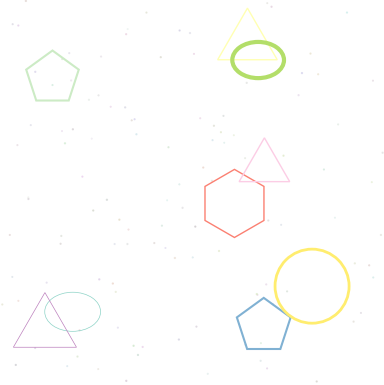[{"shape": "oval", "thickness": 0.5, "radius": 0.36, "center": [0.189, 0.19]}, {"shape": "triangle", "thickness": 1, "radius": 0.45, "center": [0.643, 0.889]}, {"shape": "hexagon", "thickness": 1, "radius": 0.44, "center": [0.609, 0.472]}, {"shape": "pentagon", "thickness": 1.5, "radius": 0.37, "center": [0.685, 0.153]}, {"shape": "oval", "thickness": 3, "radius": 0.34, "center": [0.671, 0.844]}, {"shape": "triangle", "thickness": 1, "radius": 0.38, "center": [0.687, 0.566]}, {"shape": "triangle", "thickness": 0.5, "radius": 0.47, "center": [0.117, 0.145]}, {"shape": "pentagon", "thickness": 1.5, "radius": 0.36, "center": [0.136, 0.797]}, {"shape": "circle", "thickness": 2, "radius": 0.48, "center": [0.811, 0.257]}]